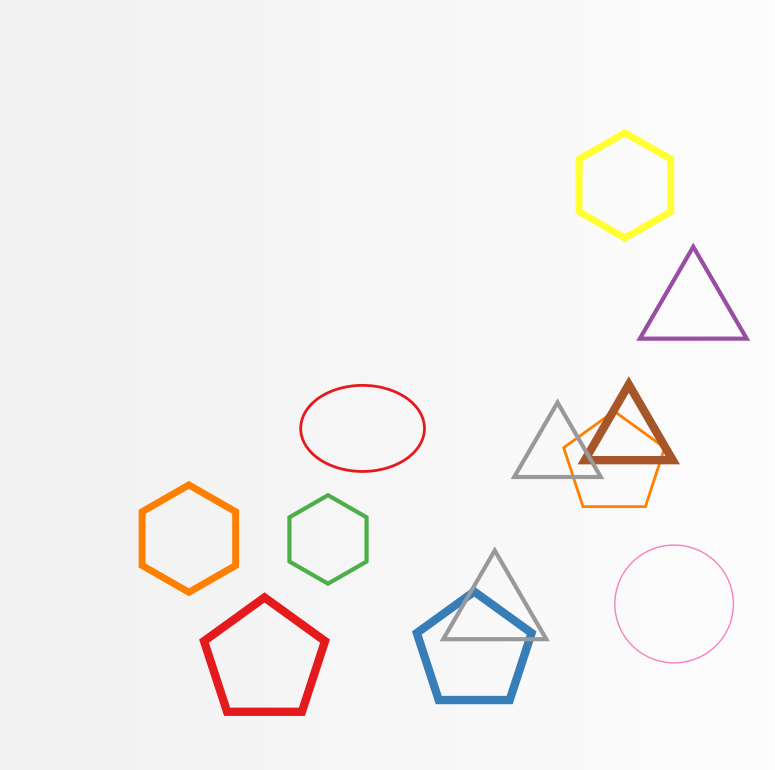[{"shape": "pentagon", "thickness": 3, "radius": 0.41, "center": [0.341, 0.142]}, {"shape": "oval", "thickness": 1, "radius": 0.4, "center": [0.468, 0.444]}, {"shape": "pentagon", "thickness": 3, "radius": 0.39, "center": [0.612, 0.154]}, {"shape": "hexagon", "thickness": 1.5, "radius": 0.29, "center": [0.423, 0.299]}, {"shape": "triangle", "thickness": 1.5, "radius": 0.4, "center": [0.895, 0.6]}, {"shape": "pentagon", "thickness": 1, "radius": 0.34, "center": [0.793, 0.397]}, {"shape": "hexagon", "thickness": 2.5, "radius": 0.35, "center": [0.244, 0.301]}, {"shape": "hexagon", "thickness": 2.5, "radius": 0.34, "center": [0.806, 0.759]}, {"shape": "triangle", "thickness": 3, "radius": 0.33, "center": [0.811, 0.435]}, {"shape": "circle", "thickness": 0.5, "radius": 0.38, "center": [0.87, 0.216]}, {"shape": "triangle", "thickness": 1.5, "radius": 0.32, "center": [0.719, 0.413]}, {"shape": "triangle", "thickness": 1.5, "radius": 0.38, "center": [0.638, 0.208]}]